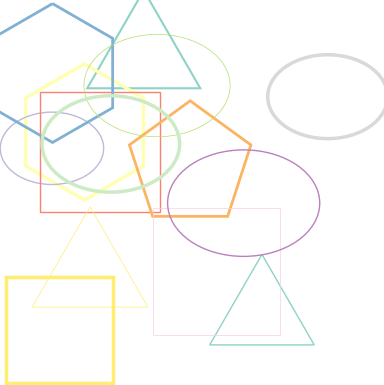[{"shape": "triangle", "thickness": 1.5, "radius": 0.85, "center": [0.373, 0.855]}, {"shape": "triangle", "thickness": 1, "radius": 0.78, "center": [0.68, 0.183]}, {"shape": "hexagon", "thickness": 2.5, "radius": 0.88, "center": [0.219, 0.657]}, {"shape": "oval", "thickness": 1, "radius": 0.67, "center": [0.135, 0.615]}, {"shape": "square", "thickness": 1, "radius": 0.78, "center": [0.259, 0.605]}, {"shape": "hexagon", "thickness": 2, "radius": 0.9, "center": [0.136, 0.81]}, {"shape": "pentagon", "thickness": 2, "radius": 0.83, "center": [0.494, 0.572]}, {"shape": "oval", "thickness": 0.5, "radius": 0.95, "center": [0.408, 0.778]}, {"shape": "square", "thickness": 0.5, "radius": 0.82, "center": [0.563, 0.294]}, {"shape": "oval", "thickness": 2.5, "radius": 0.78, "center": [0.851, 0.749]}, {"shape": "oval", "thickness": 1, "radius": 0.99, "center": [0.633, 0.472]}, {"shape": "oval", "thickness": 2.5, "radius": 0.89, "center": [0.288, 0.626]}, {"shape": "square", "thickness": 2.5, "radius": 0.69, "center": [0.155, 0.142]}, {"shape": "triangle", "thickness": 0.5, "radius": 0.87, "center": [0.234, 0.289]}]